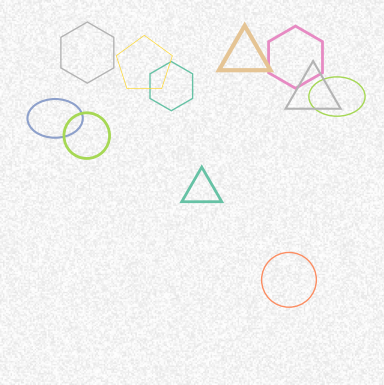[{"shape": "hexagon", "thickness": 1, "radius": 0.32, "center": [0.445, 0.776]}, {"shape": "triangle", "thickness": 2, "radius": 0.3, "center": [0.524, 0.506]}, {"shape": "circle", "thickness": 1, "radius": 0.36, "center": [0.751, 0.273]}, {"shape": "oval", "thickness": 1.5, "radius": 0.36, "center": [0.143, 0.693]}, {"shape": "hexagon", "thickness": 2, "radius": 0.4, "center": [0.768, 0.851]}, {"shape": "oval", "thickness": 1, "radius": 0.36, "center": [0.875, 0.749]}, {"shape": "circle", "thickness": 2, "radius": 0.3, "center": [0.225, 0.648]}, {"shape": "pentagon", "thickness": 0.5, "radius": 0.38, "center": [0.375, 0.832]}, {"shape": "triangle", "thickness": 3, "radius": 0.39, "center": [0.636, 0.856]}, {"shape": "triangle", "thickness": 1.5, "radius": 0.41, "center": [0.813, 0.759]}, {"shape": "hexagon", "thickness": 1, "radius": 0.4, "center": [0.227, 0.863]}]